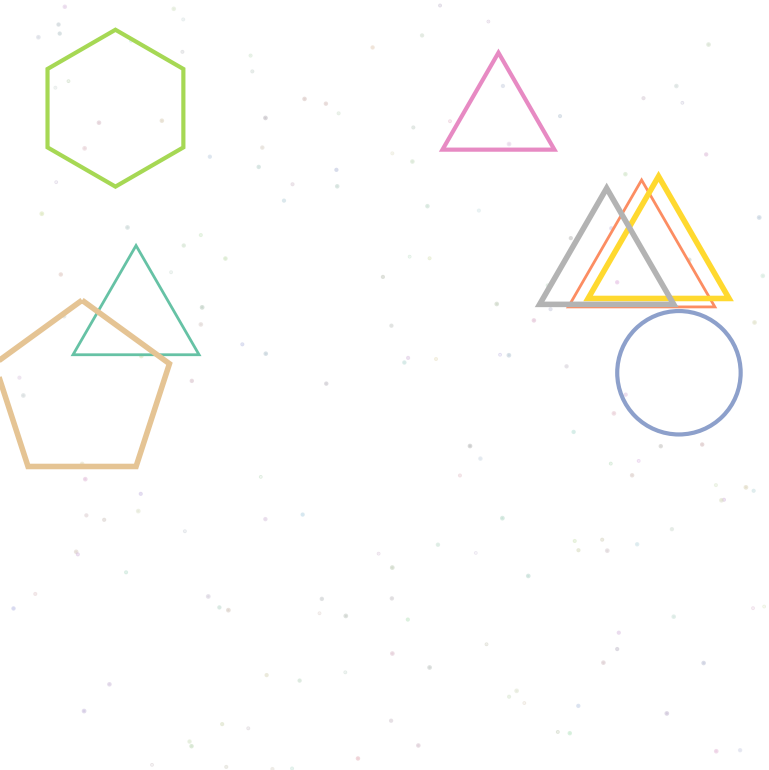[{"shape": "triangle", "thickness": 1, "radius": 0.47, "center": [0.177, 0.587]}, {"shape": "triangle", "thickness": 1, "radius": 0.55, "center": [0.833, 0.656]}, {"shape": "circle", "thickness": 1.5, "radius": 0.4, "center": [0.882, 0.516]}, {"shape": "triangle", "thickness": 1.5, "radius": 0.42, "center": [0.647, 0.848]}, {"shape": "hexagon", "thickness": 1.5, "radius": 0.51, "center": [0.15, 0.86]}, {"shape": "triangle", "thickness": 2, "radius": 0.53, "center": [0.855, 0.665]}, {"shape": "pentagon", "thickness": 2, "radius": 0.6, "center": [0.107, 0.491]}, {"shape": "triangle", "thickness": 2, "radius": 0.5, "center": [0.788, 0.655]}]